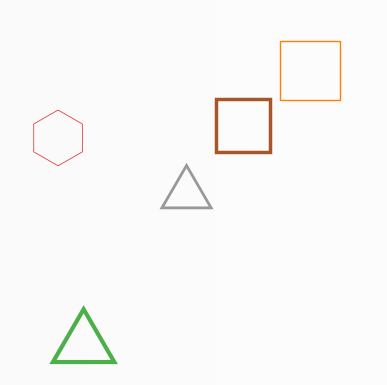[{"shape": "hexagon", "thickness": 0.5, "radius": 0.36, "center": [0.15, 0.642]}, {"shape": "triangle", "thickness": 3, "radius": 0.46, "center": [0.216, 0.105]}, {"shape": "square", "thickness": 1, "radius": 0.38, "center": [0.8, 0.817]}, {"shape": "square", "thickness": 2.5, "radius": 0.35, "center": [0.626, 0.674]}, {"shape": "triangle", "thickness": 2, "radius": 0.37, "center": [0.481, 0.497]}]